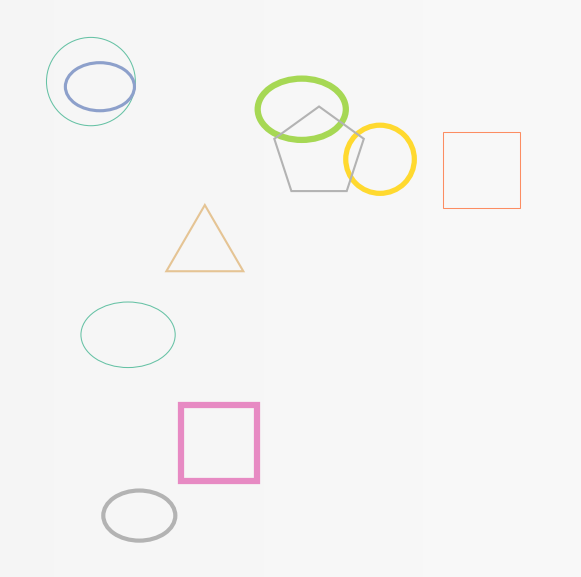[{"shape": "circle", "thickness": 0.5, "radius": 0.38, "center": [0.156, 0.858]}, {"shape": "oval", "thickness": 0.5, "radius": 0.41, "center": [0.22, 0.419]}, {"shape": "square", "thickness": 0.5, "radius": 0.33, "center": [0.828, 0.704]}, {"shape": "oval", "thickness": 1.5, "radius": 0.3, "center": [0.172, 0.849]}, {"shape": "square", "thickness": 3, "radius": 0.33, "center": [0.377, 0.232]}, {"shape": "oval", "thickness": 3, "radius": 0.38, "center": [0.519, 0.81]}, {"shape": "circle", "thickness": 2.5, "radius": 0.29, "center": [0.654, 0.723]}, {"shape": "triangle", "thickness": 1, "radius": 0.38, "center": [0.352, 0.568]}, {"shape": "pentagon", "thickness": 1, "radius": 0.4, "center": [0.549, 0.734]}, {"shape": "oval", "thickness": 2, "radius": 0.31, "center": [0.24, 0.106]}]